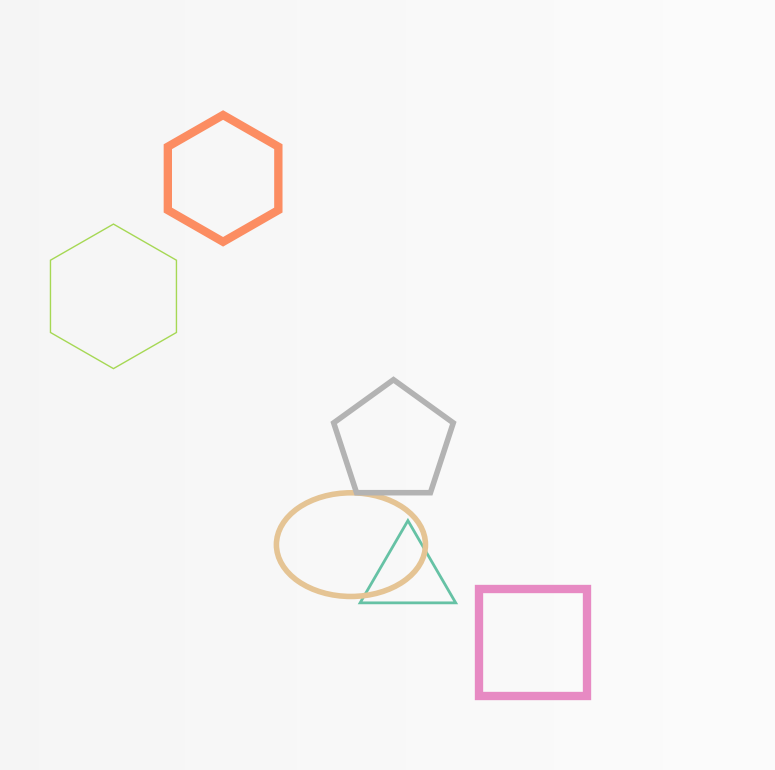[{"shape": "triangle", "thickness": 1, "radius": 0.36, "center": [0.526, 0.253]}, {"shape": "hexagon", "thickness": 3, "radius": 0.41, "center": [0.288, 0.768]}, {"shape": "square", "thickness": 3, "radius": 0.35, "center": [0.687, 0.165]}, {"shape": "hexagon", "thickness": 0.5, "radius": 0.47, "center": [0.146, 0.615]}, {"shape": "oval", "thickness": 2, "radius": 0.48, "center": [0.453, 0.293]}, {"shape": "pentagon", "thickness": 2, "radius": 0.41, "center": [0.508, 0.426]}]